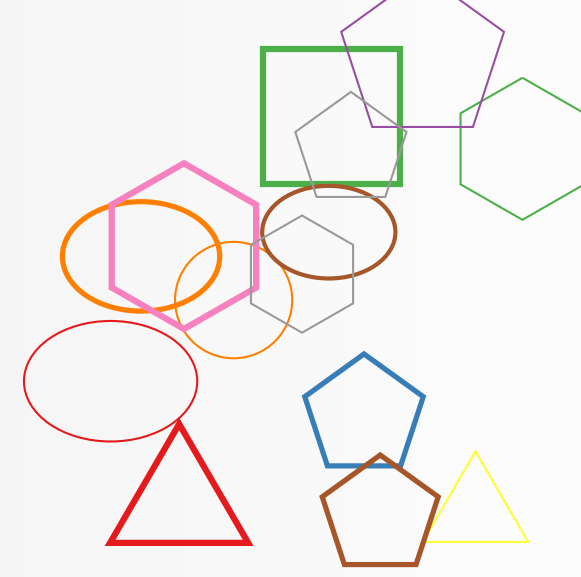[{"shape": "oval", "thickness": 1, "radius": 0.75, "center": [0.19, 0.339]}, {"shape": "triangle", "thickness": 3, "radius": 0.69, "center": [0.308, 0.128]}, {"shape": "pentagon", "thickness": 2.5, "radius": 0.54, "center": [0.626, 0.279]}, {"shape": "hexagon", "thickness": 1, "radius": 0.61, "center": [0.899, 0.741]}, {"shape": "square", "thickness": 3, "radius": 0.59, "center": [0.57, 0.797]}, {"shape": "pentagon", "thickness": 1, "radius": 0.74, "center": [0.727, 0.898]}, {"shape": "circle", "thickness": 1, "radius": 0.5, "center": [0.402, 0.48]}, {"shape": "oval", "thickness": 2.5, "radius": 0.68, "center": [0.243, 0.555]}, {"shape": "triangle", "thickness": 1, "radius": 0.52, "center": [0.818, 0.113]}, {"shape": "pentagon", "thickness": 2.5, "radius": 0.52, "center": [0.654, 0.106]}, {"shape": "oval", "thickness": 2, "radius": 0.57, "center": [0.566, 0.597]}, {"shape": "hexagon", "thickness": 3, "radius": 0.72, "center": [0.316, 0.573]}, {"shape": "pentagon", "thickness": 1, "radius": 0.5, "center": [0.604, 0.739]}, {"shape": "hexagon", "thickness": 1, "radius": 0.51, "center": [0.52, 0.524]}]